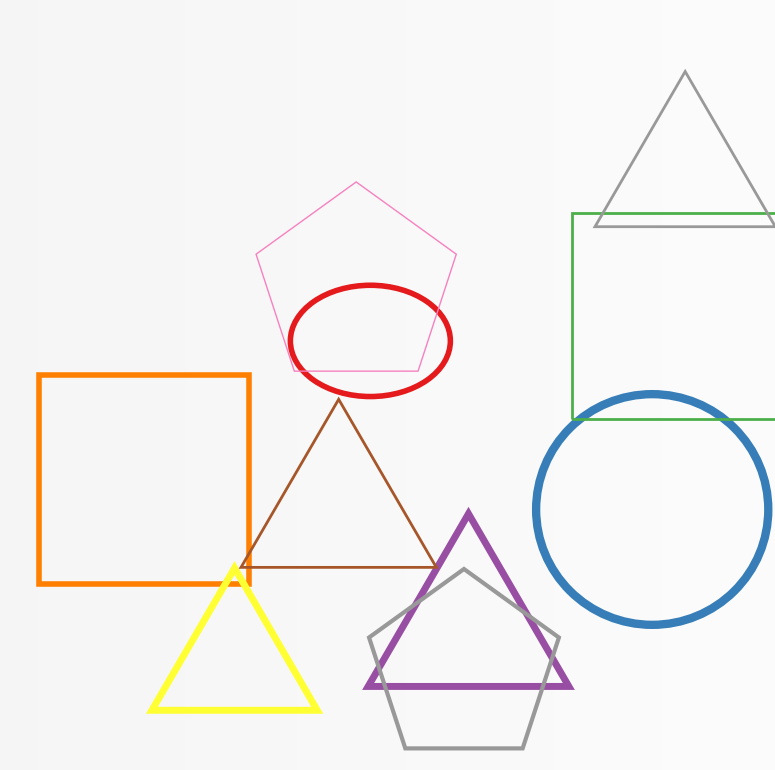[{"shape": "oval", "thickness": 2, "radius": 0.52, "center": [0.478, 0.557]}, {"shape": "circle", "thickness": 3, "radius": 0.75, "center": [0.842, 0.338]}, {"shape": "square", "thickness": 1, "radius": 0.67, "center": [0.872, 0.59]}, {"shape": "triangle", "thickness": 2.5, "radius": 0.75, "center": [0.605, 0.183]}, {"shape": "square", "thickness": 2, "radius": 0.68, "center": [0.186, 0.378]}, {"shape": "triangle", "thickness": 2.5, "radius": 0.62, "center": [0.303, 0.139]}, {"shape": "triangle", "thickness": 1, "radius": 0.73, "center": [0.437, 0.336]}, {"shape": "pentagon", "thickness": 0.5, "radius": 0.68, "center": [0.46, 0.628]}, {"shape": "pentagon", "thickness": 1.5, "radius": 0.64, "center": [0.599, 0.132]}, {"shape": "triangle", "thickness": 1, "radius": 0.67, "center": [0.884, 0.773]}]